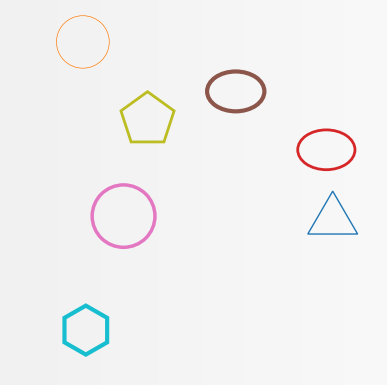[{"shape": "triangle", "thickness": 1, "radius": 0.37, "center": [0.859, 0.429]}, {"shape": "circle", "thickness": 0.5, "radius": 0.34, "center": [0.214, 0.891]}, {"shape": "oval", "thickness": 2, "radius": 0.37, "center": [0.842, 0.611]}, {"shape": "oval", "thickness": 3, "radius": 0.37, "center": [0.608, 0.763]}, {"shape": "circle", "thickness": 2.5, "radius": 0.41, "center": [0.319, 0.439]}, {"shape": "pentagon", "thickness": 2, "radius": 0.36, "center": [0.381, 0.69]}, {"shape": "hexagon", "thickness": 3, "radius": 0.32, "center": [0.221, 0.143]}]